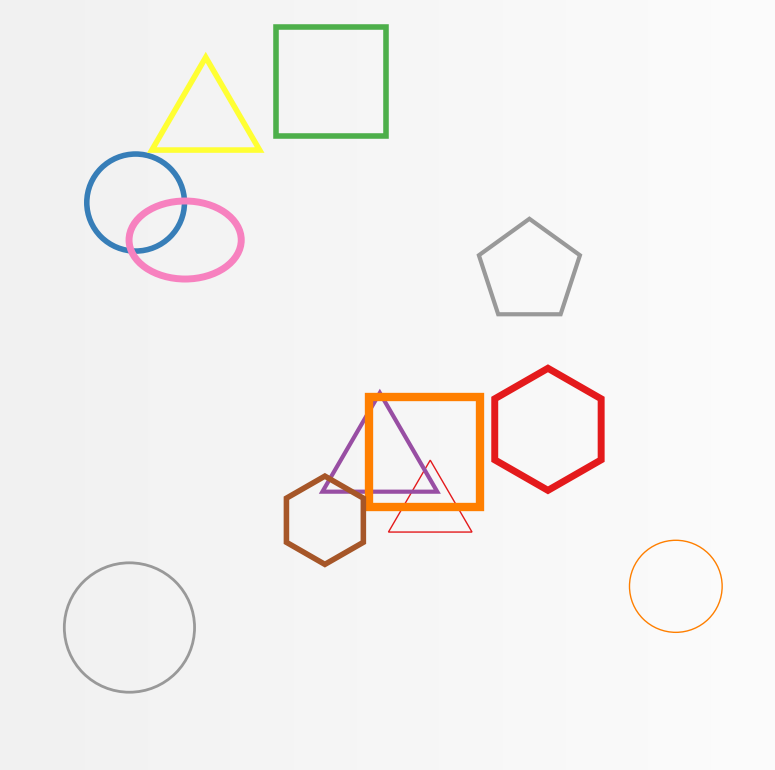[{"shape": "triangle", "thickness": 0.5, "radius": 0.31, "center": [0.555, 0.34]}, {"shape": "hexagon", "thickness": 2.5, "radius": 0.4, "center": [0.707, 0.442]}, {"shape": "circle", "thickness": 2, "radius": 0.32, "center": [0.175, 0.737]}, {"shape": "square", "thickness": 2, "radius": 0.35, "center": [0.427, 0.895]}, {"shape": "triangle", "thickness": 1.5, "radius": 0.43, "center": [0.49, 0.404]}, {"shape": "square", "thickness": 3, "radius": 0.36, "center": [0.548, 0.413]}, {"shape": "circle", "thickness": 0.5, "radius": 0.3, "center": [0.872, 0.239]}, {"shape": "triangle", "thickness": 2, "radius": 0.4, "center": [0.265, 0.845]}, {"shape": "hexagon", "thickness": 2, "radius": 0.29, "center": [0.419, 0.324]}, {"shape": "oval", "thickness": 2.5, "radius": 0.36, "center": [0.239, 0.688]}, {"shape": "pentagon", "thickness": 1.5, "radius": 0.34, "center": [0.683, 0.647]}, {"shape": "circle", "thickness": 1, "radius": 0.42, "center": [0.167, 0.185]}]